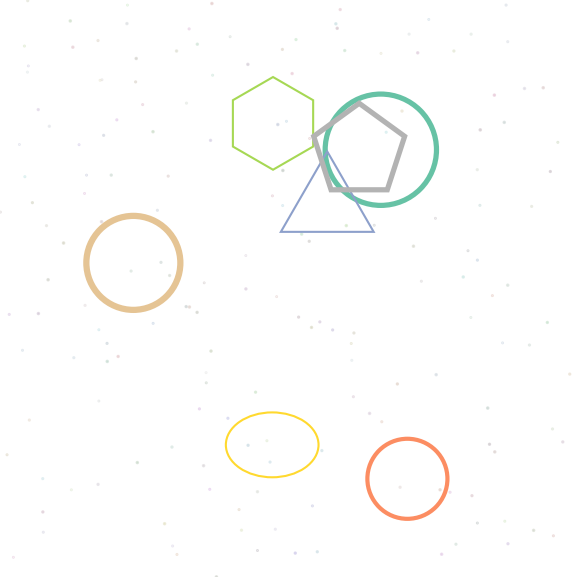[{"shape": "circle", "thickness": 2.5, "radius": 0.48, "center": [0.659, 0.74]}, {"shape": "circle", "thickness": 2, "radius": 0.35, "center": [0.705, 0.17]}, {"shape": "triangle", "thickness": 1, "radius": 0.46, "center": [0.567, 0.644]}, {"shape": "hexagon", "thickness": 1, "radius": 0.4, "center": [0.473, 0.785]}, {"shape": "oval", "thickness": 1, "radius": 0.4, "center": [0.471, 0.229]}, {"shape": "circle", "thickness": 3, "radius": 0.41, "center": [0.231, 0.544]}, {"shape": "pentagon", "thickness": 2.5, "radius": 0.41, "center": [0.622, 0.737]}]